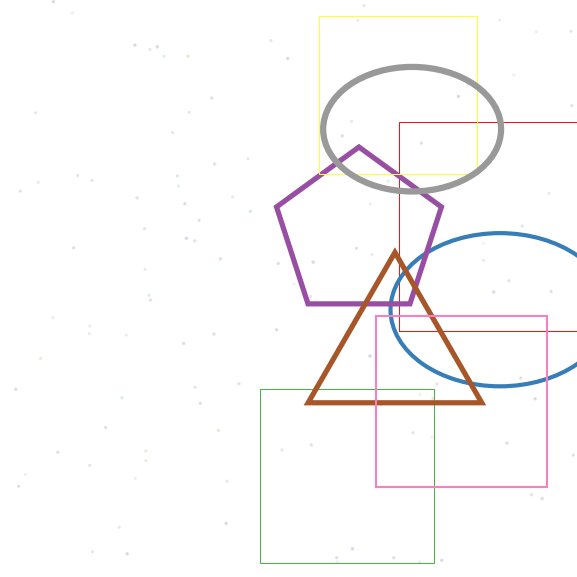[{"shape": "square", "thickness": 0.5, "radius": 0.9, "center": [0.871, 0.607]}, {"shape": "oval", "thickness": 2, "radius": 0.95, "center": [0.866, 0.463]}, {"shape": "square", "thickness": 0.5, "radius": 0.75, "center": [0.601, 0.175]}, {"shape": "pentagon", "thickness": 2.5, "radius": 0.75, "center": [0.622, 0.594]}, {"shape": "square", "thickness": 0.5, "radius": 0.68, "center": [0.689, 0.834]}, {"shape": "triangle", "thickness": 2.5, "radius": 0.87, "center": [0.684, 0.388]}, {"shape": "square", "thickness": 1, "radius": 0.74, "center": [0.799, 0.304]}, {"shape": "oval", "thickness": 3, "radius": 0.77, "center": [0.714, 0.775]}]